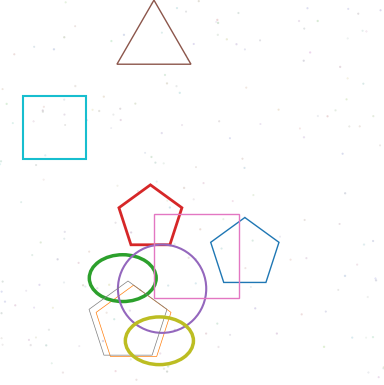[{"shape": "pentagon", "thickness": 1, "radius": 0.47, "center": [0.636, 0.342]}, {"shape": "pentagon", "thickness": 0.5, "radius": 0.51, "center": [0.347, 0.157]}, {"shape": "oval", "thickness": 2.5, "radius": 0.43, "center": [0.319, 0.278]}, {"shape": "pentagon", "thickness": 2, "radius": 0.43, "center": [0.391, 0.434]}, {"shape": "circle", "thickness": 1.5, "radius": 0.57, "center": [0.421, 0.25]}, {"shape": "triangle", "thickness": 1, "radius": 0.55, "center": [0.4, 0.889]}, {"shape": "square", "thickness": 1, "radius": 0.55, "center": [0.51, 0.335]}, {"shape": "pentagon", "thickness": 0.5, "radius": 0.53, "center": [0.333, 0.164]}, {"shape": "oval", "thickness": 2.5, "radius": 0.44, "center": [0.414, 0.115]}, {"shape": "square", "thickness": 1.5, "radius": 0.41, "center": [0.141, 0.67]}]